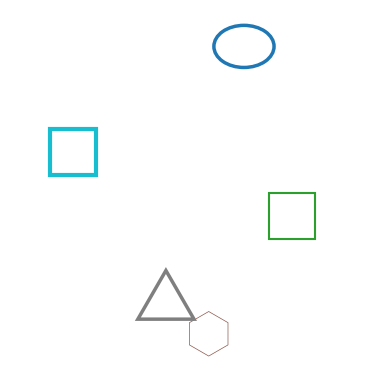[{"shape": "oval", "thickness": 2.5, "radius": 0.39, "center": [0.634, 0.879]}, {"shape": "square", "thickness": 1.5, "radius": 0.3, "center": [0.759, 0.44]}, {"shape": "hexagon", "thickness": 0.5, "radius": 0.29, "center": [0.542, 0.133]}, {"shape": "triangle", "thickness": 2.5, "radius": 0.42, "center": [0.431, 0.213]}, {"shape": "square", "thickness": 3, "radius": 0.3, "center": [0.19, 0.606]}]